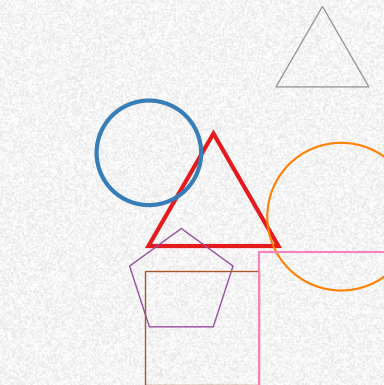[{"shape": "triangle", "thickness": 3, "radius": 0.97, "center": [0.554, 0.458]}, {"shape": "circle", "thickness": 3, "radius": 0.68, "center": [0.387, 0.603]}, {"shape": "pentagon", "thickness": 1, "radius": 0.71, "center": [0.471, 0.265]}, {"shape": "circle", "thickness": 1.5, "radius": 0.96, "center": [0.886, 0.437]}, {"shape": "square", "thickness": 1, "radius": 0.74, "center": [0.524, 0.147]}, {"shape": "square", "thickness": 1.5, "radius": 0.91, "center": [0.854, 0.164]}, {"shape": "triangle", "thickness": 1, "radius": 0.7, "center": [0.838, 0.844]}]